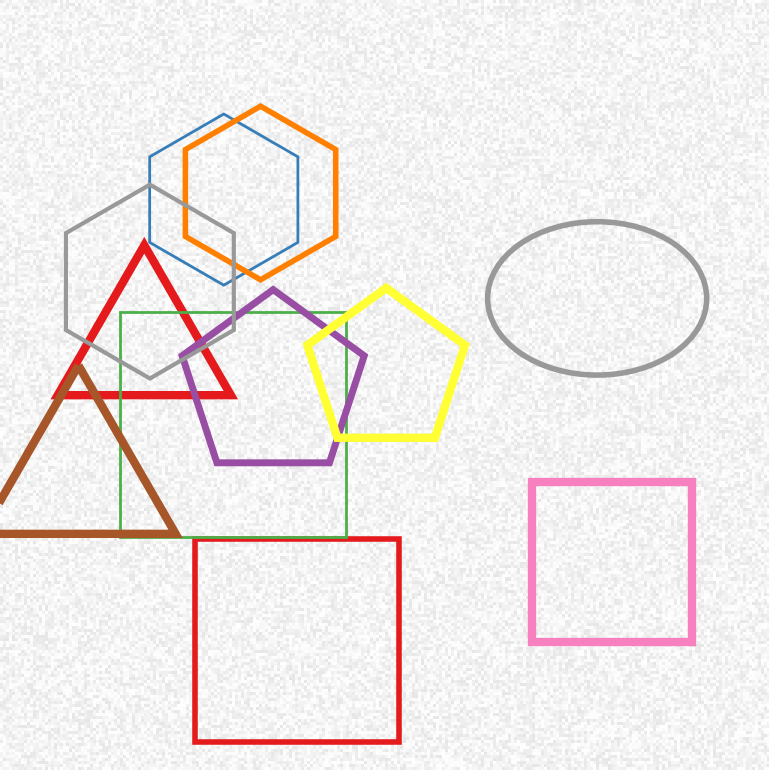[{"shape": "square", "thickness": 2, "radius": 0.66, "center": [0.386, 0.168]}, {"shape": "triangle", "thickness": 3, "radius": 0.65, "center": [0.187, 0.552]}, {"shape": "hexagon", "thickness": 1, "radius": 0.56, "center": [0.291, 0.741]}, {"shape": "square", "thickness": 1, "radius": 0.73, "center": [0.302, 0.449]}, {"shape": "pentagon", "thickness": 2.5, "radius": 0.62, "center": [0.355, 0.5]}, {"shape": "hexagon", "thickness": 2, "radius": 0.56, "center": [0.338, 0.749]}, {"shape": "pentagon", "thickness": 3, "radius": 0.54, "center": [0.501, 0.518]}, {"shape": "triangle", "thickness": 3, "radius": 0.73, "center": [0.102, 0.38]}, {"shape": "square", "thickness": 3, "radius": 0.52, "center": [0.795, 0.27]}, {"shape": "hexagon", "thickness": 1.5, "radius": 0.63, "center": [0.195, 0.634]}, {"shape": "oval", "thickness": 2, "radius": 0.71, "center": [0.776, 0.612]}]